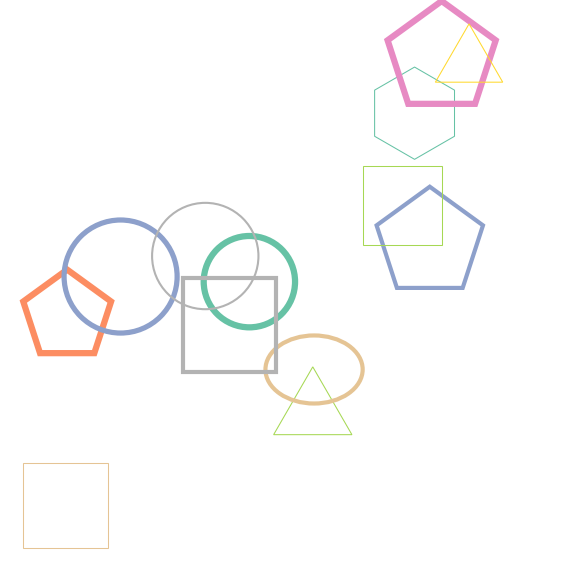[{"shape": "circle", "thickness": 3, "radius": 0.4, "center": [0.432, 0.511]}, {"shape": "hexagon", "thickness": 0.5, "radius": 0.4, "center": [0.718, 0.803]}, {"shape": "pentagon", "thickness": 3, "radius": 0.4, "center": [0.116, 0.452]}, {"shape": "pentagon", "thickness": 2, "radius": 0.48, "center": [0.744, 0.579]}, {"shape": "circle", "thickness": 2.5, "radius": 0.49, "center": [0.209, 0.52]}, {"shape": "pentagon", "thickness": 3, "radius": 0.49, "center": [0.765, 0.899]}, {"shape": "square", "thickness": 0.5, "radius": 0.34, "center": [0.697, 0.643]}, {"shape": "triangle", "thickness": 0.5, "radius": 0.39, "center": [0.542, 0.286]}, {"shape": "triangle", "thickness": 0.5, "radius": 0.34, "center": [0.812, 0.89]}, {"shape": "oval", "thickness": 2, "radius": 0.42, "center": [0.544, 0.359]}, {"shape": "square", "thickness": 0.5, "radius": 0.37, "center": [0.113, 0.124]}, {"shape": "square", "thickness": 2, "radius": 0.4, "center": [0.398, 0.436]}, {"shape": "circle", "thickness": 1, "radius": 0.46, "center": [0.355, 0.556]}]